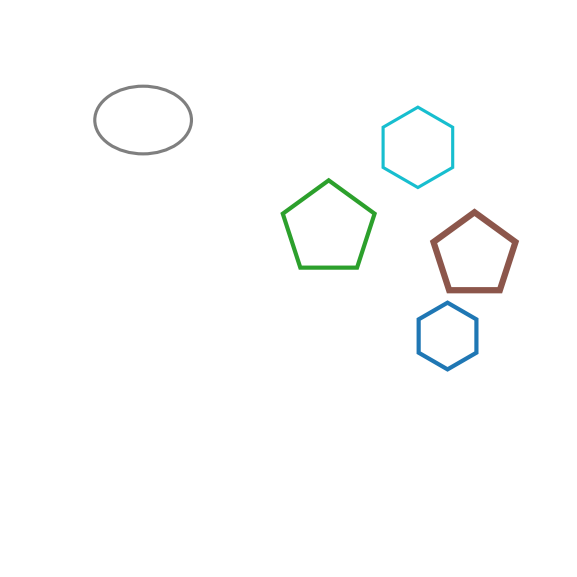[{"shape": "hexagon", "thickness": 2, "radius": 0.29, "center": [0.775, 0.417]}, {"shape": "pentagon", "thickness": 2, "radius": 0.42, "center": [0.569, 0.603]}, {"shape": "pentagon", "thickness": 3, "radius": 0.37, "center": [0.822, 0.557]}, {"shape": "oval", "thickness": 1.5, "radius": 0.42, "center": [0.248, 0.791]}, {"shape": "hexagon", "thickness": 1.5, "radius": 0.35, "center": [0.724, 0.744]}]